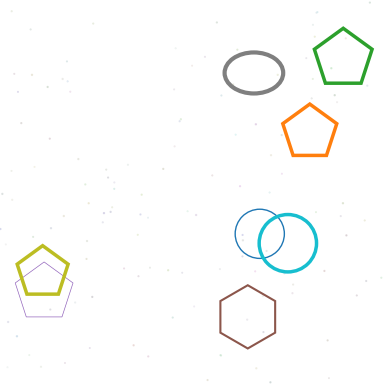[{"shape": "circle", "thickness": 1, "radius": 0.32, "center": [0.675, 0.393]}, {"shape": "pentagon", "thickness": 2.5, "radius": 0.37, "center": [0.805, 0.656]}, {"shape": "pentagon", "thickness": 2.5, "radius": 0.39, "center": [0.892, 0.848]}, {"shape": "pentagon", "thickness": 0.5, "radius": 0.39, "center": [0.115, 0.241]}, {"shape": "hexagon", "thickness": 1.5, "radius": 0.41, "center": [0.644, 0.177]}, {"shape": "oval", "thickness": 3, "radius": 0.38, "center": [0.659, 0.81]}, {"shape": "pentagon", "thickness": 2.5, "radius": 0.35, "center": [0.111, 0.292]}, {"shape": "circle", "thickness": 2.5, "radius": 0.37, "center": [0.748, 0.368]}]